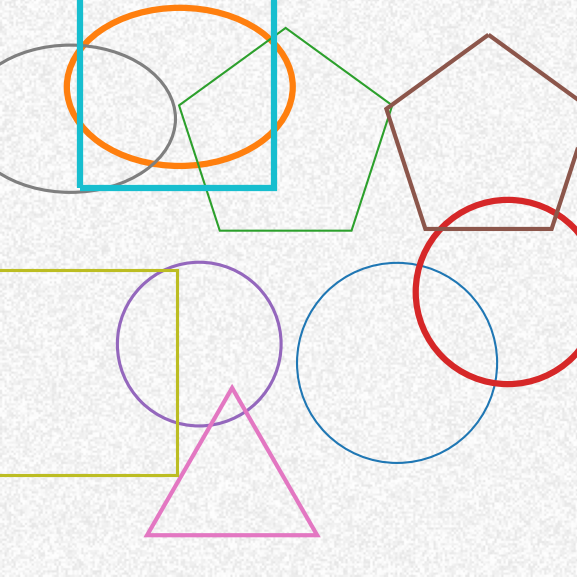[{"shape": "circle", "thickness": 1, "radius": 0.87, "center": [0.688, 0.371]}, {"shape": "oval", "thickness": 3, "radius": 0.98, "center": [0.311, 0.849]}, {"shape": "pentagon", "thickness": 1, "radius": 0.97, "center": [0.495, 0.757]}, {"shape": "circle", "thickness": 3, "radius": 0.8, "center": [0.879, 0.494]}, {"shape": "circle", "thickness": 1.5, "radius": 0.71, "center": [0.345, 0.403]}, {"shape": "pentagon", "thickness": 2, "radius": 0.93, "center": [0.846, 0.753]}, {"shape": "triangle", "thickness": 2, "radius": 0.85, "center": [0.402, 0.157]}, {"shape": "oval", "thickness": 1.5, "radius": 0.91, "center": [0.122, 0.794]}, {"shape": "square", "thickness": 1.5, "radius": 0.89, "center": [0.128, 0.355]}, {"shape": "square", "thickness": 3, "radius": 0.84, "center": [0.307, 0.843]}]